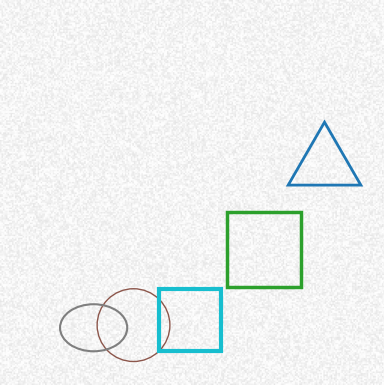[{"shape": "triangle", "thickness": 2, "radius": 0.54, "center": [0.843, 0.574]}, {"shape": "square", "thickness": 2.5, "radius": 0.48, "center": [0.686, 0.352]}, {"shape": "circle", "thickness": 1, "radius": 0.47, "center": [0.347, 0.156]}, {"shape": "oval", "thickness": 1.5, "radius": 0.44, "center": [0.243, 0.149]}, {"shape": "square", "thickness": 3, "radius": 0.41, "center": [0.493, 0.169]}]